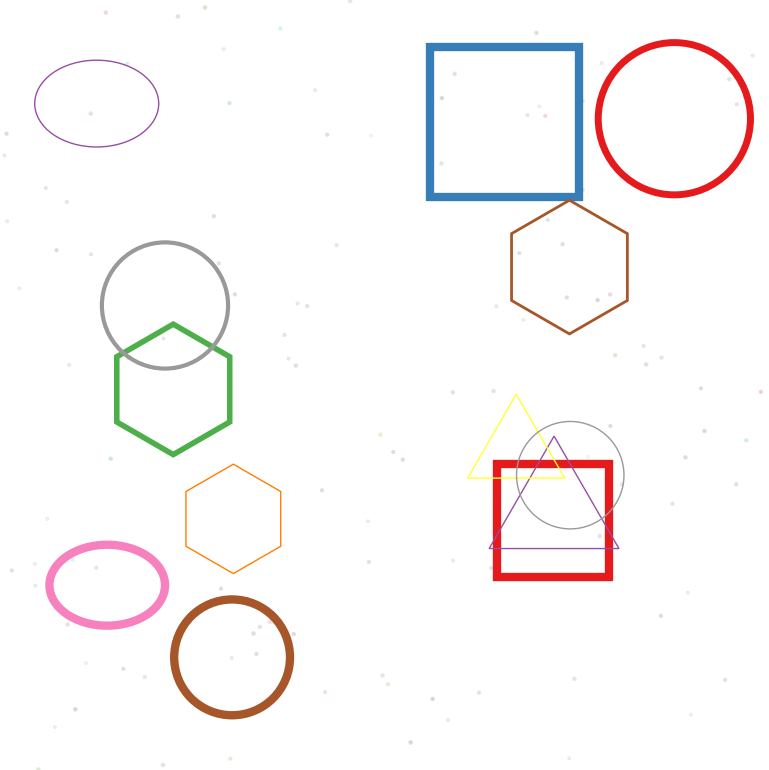[{"shape": "square", "thickness": 3, "radius": 0.37, "center": [0.718, 0.324]}, {"shape": "circle", "thickness": 2.5, "radius": 0.49, "center": [0.876, 0.846]}, {"shape": "square", "thickness": 3, "radius": 0.49, "center": [0.655, 0.841]}, {"shape": "hexagon", "thickness": 2, "radius": 0.42, "center": [0.225, 0.494]}, {"shape": "triangle", "thickness": 0.5, "radius": 0.49, "center": [0.72, 0.336]}, {"shape": "oval", "thickness": 0.5, "radius": 0.4, "center": [0.126, 0.865]}, {"shape": "hexagon", "thickness": 0.5, "radius": 0.36, "center": [0.303, 0.326]}, {"shape": "triangle", "thickness": 0.5, "radius": 0.36, "center": [0.67, 0.415]}, {"shape": "hexagon", "thickness": 1, "radius": 0.43, "center": [0.74, 0.653]}, {"shape": "circle", "thickness": 3, "radius": 0.38, "center": [0.301, 0.146]}, {"shape": "oval", "thickness": 3, "radius": 0.38, "center": [0.139, 0.24]}, {"shape": "circle", "thickness": 0.5, "radius": 0.35, "center": [0.741, 0.383]}, {"shape": "circle", "thickness": 1.5, "radius": 0.41, "center": [0.214, 0.603]}]